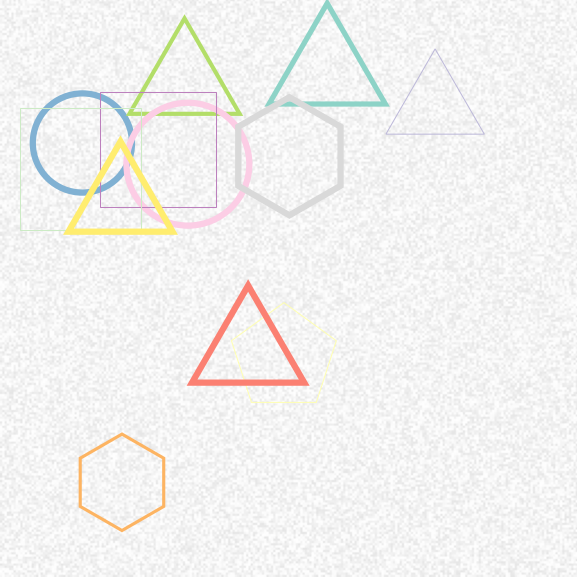[{"shape": "triangle", "thickness": 2.5, "radius": 0.58, "center": [0.567, 0.877]}, {"shape": "pentagon", "thickness": 0.5, "radius": 0.48, "center": [0.492, 0.38]}, {"shape": "triangle", "thickness": 0.5, "radius": 0.49, "center": [0.753, 0.816]}, {"shape": "triangle", "thickness": 3, "radius": 0.56, "center": [0.43, 0.393]}, {"shape": "circle", "thickness": 3, "radius": 0.43, "center": [0.143, 0.752]}, {"shape": "hexagon", "thickness": 1.5, "radius": 0.42, "center": [0.211, 0.164]}, {"shape": "triangle", "thickness": 2, "radius": 0.55, "center": [0.32, 0.857]}, {"shape": "circle", "thickness": 3, "radius": 0.53, "center": [0.325, 0.715]}, {"shape": "hexagon", "thickness": 3, "radius": 0.51, "center": [0.501, 0.729]}, {"shape": "square", "thickness": 0.5, "radius": 0.5, "center": [0.274, 0.74]}, {"shape": "square", "thickness": 0.5, "radius": 0.53, "center": [0.14, 0.706]}, {"shape": "triangle", "thickness": 3, "radius": 0.52, "center": [0.209, 0.65]}]